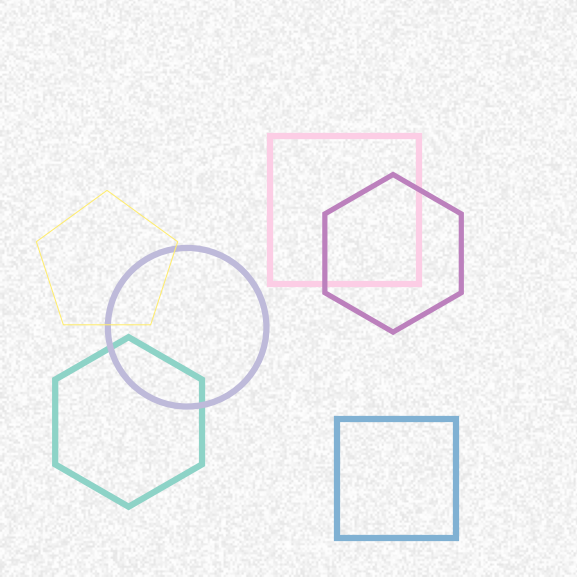[{"shape": "hexagon", "thickness": 3, "radius": 0.73, "center": [0.223, 0.268]}, {"shape": "circle", "thickness": 3, "radius": 0.69, "center": [0.324, 0.433]}, {"shape": "square", "thickness": 3, "radius": 0.51, "center": [0.687, 0.171]}, {"shape": "square", "thickness": 3, "radius": 0.64, "center": [0.597, 0.636]}, {"shape": "hexagon", "thickness": 2.5, "radius": 0.68, "center": [0.681, 0.56]}, {"shape": "pentagon", "thickness": 0.5, "radius": 0.64, "center": [0.185, 0.541]}]